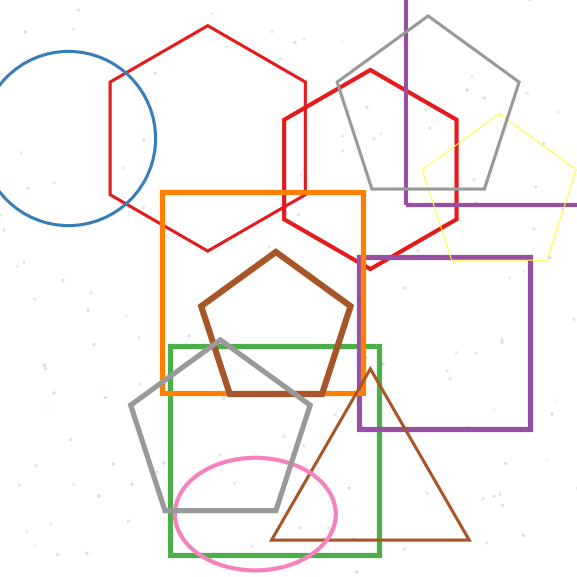[{"shape": "hexagon", "thickness": 2, "radius": 0.86, "center": [0.641, 0.706]}, {"shape": "hexagon", "thickness": 1.5, "radius": 0.98, "center": [0.36, 0.76]}, {"shape": "circle", "thickness": 1.5, "radius": 0.75, "center": [0.119, 0.759]}, {"shape": "square", "thickness": 2.5, "radius": 0.9, "center": [0.475, 0.219]}, {"shape": "square", "thickness": 2, "radius": 0.91, "center": [0.887, 0.827]}, {"shape": "square", "thickness": 2.5, "radius": 0.74, "center": [0.77, 0.405]}, {"shape": "square", "thickness": 2.5, "radius": 0.87, "center": [0.455, 0.493]}, {"shape": "pentagon", "thickness": 0.5, "radius": 0.7, "center": [0.864, 0.662]}, {"shape": "triangle", "thickness": 1.5, "radius": 0.99, "center": [0.641, 0.163]}, {"shape": "pentagon", "thickness": 3, "radius": 0.68, "center": [0.478, 0.427]}, {"shape": "oval", "thickness": 2, "radius": 0.7, "center": [0.442, 0.109]}, {"shape": "pentagon", "thickness": 2.5, "radius": 0.82, "center": [0.382, 0.247]}, {"shape": "pentagon", "thickness": 1.5, "radius": 0.83, "center": [0.741, 0.806]}]